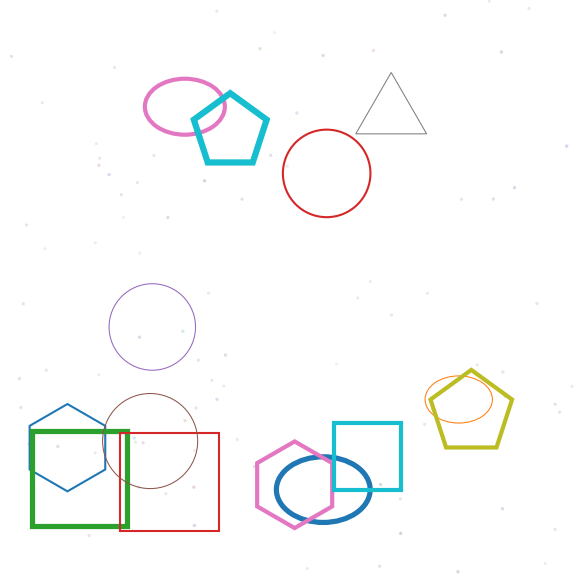[{"shape": "oval", "thickness": 2.5, "radius": 0.41, "center": [0.56, 0.151]}, {"shape": "hexagon", "thickness": 1, "radius": 0.38, "center": [0.117, 0.224]}, {"shape": "oval", "thickness": 0.5, "radius": 0.29, "center": [0.794, 0.307]}, {"shape": "square", "thickness": 2.5, "radius": 0.41, "center": [0.138, 0.17]}, {"shape": "circle", "thickness": 1, "radius": 0.38, "center": [0.566, 0.699]}, {"shape": "square", "thickness": 1, "radius": 0.43, "center": [0.293, 0.165]}, {"shape": "circle", "thickness": 0.5, "radius": 0.37, "center": [0.264, 0.433]}, {"shape": "circle", "thickness": 0.5, "radius": 0.41, "center": [0.26, 0.235]}, {"shape": "hexagon", "thickness": 2, "radius": 0.38, "center": [0.51, 0.16]}, {"shape": "oval", "thickness": 2, "radius": 0.35, "center": [0.32, 0.814]}, {"shape": "triangle", "thickness": 0.5, "radius": 0.35, "center": [0.677, 0.803]}, {"shape": "pentagon", "thickness": 2, "radius": 0.37, "center": [0.816, 0.284]}, {"shape": "square", "thickness": 2, "radius": 0.29, "center": [0.637, 0.209]}, {"shape": "pentagon", "thickness": 3, "radius": 0.33, "center": [0.399, 0.771]}]